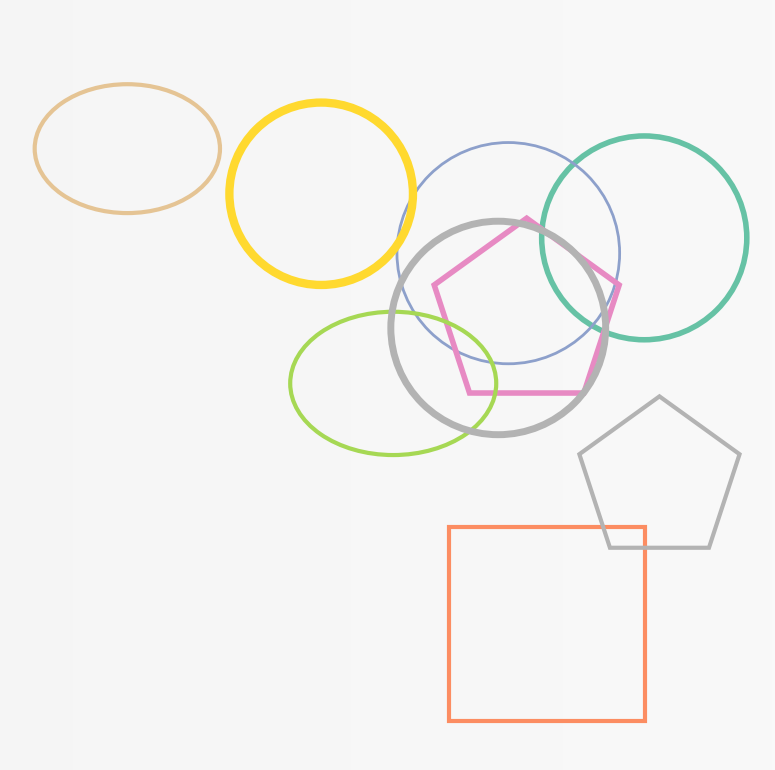[{"shape": "circle", "thickness": 2, "radius": 0.66, "center": [0.831, 0.691]}, {"shape": "square", "thickness": 1.5, "radius": 0.63, "center": [0.706, 0.19]}, {"shape": "circle", "thickness": 1, "radius": 0.72, "center": [0.656, 0.671]}, {"shape": "pentagon", "thickness": 2, "radius": 0.63, "center": [0.68, 0.591]}, {"shape": "oval", "thickness": 1.5, "radius": 0.66, "center": [0.507, 0.502]}, {"shape": "circle", "thickness": 3, "radius": 0.59, "center": [0.414, 0.748]}, {"shape": "oval", "thickness": 1.5, "radius": 0.6, "center": [0.164, 0.807]}, {"shape": "pentagon", "thickness": 1.5, "radius": 0.54, "center": [0.851, 0.377]}, {"shape": "circle", "thickness": 2.5, "radius": 0.69, "center": [0.643, 0.574]}]